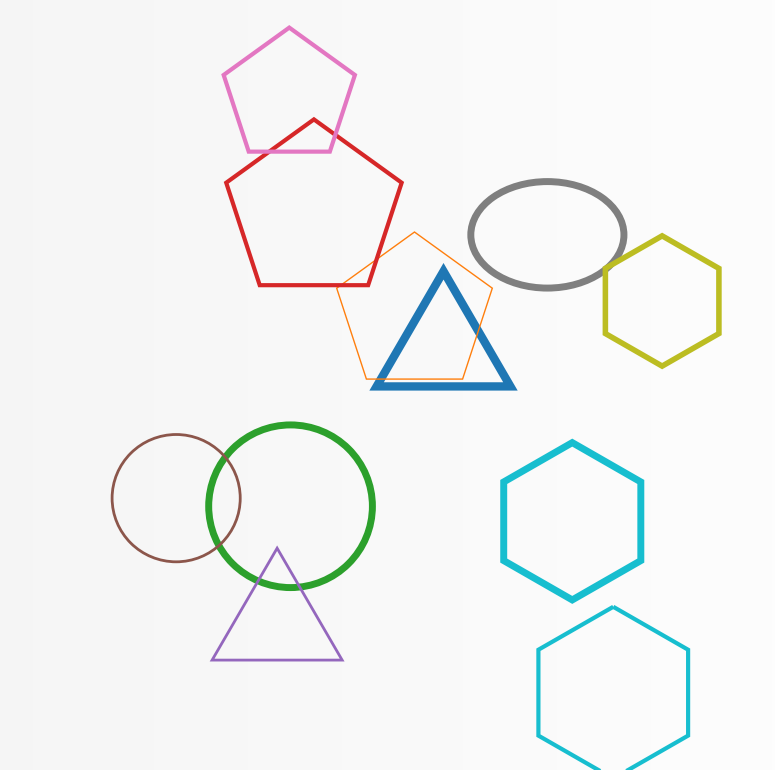[{"shape": "triangle", "thickness": 3, "radius": 0.5, "center": [0.572, 0.548]}, {"shape": "pentagon", "thickness": 0.5, "radius": 0.53, "center": [0.535, 0.593]}, {"shape": "circle", "thickness": 2.5, "radius": 0.53, "center": [0.375, 0.343]}, {"shape": "pentagon", "thickness": 1.5, "radius": 0.6, "center": [0.405, 0.726]}, {"shape": "triangle", "thickness": 1, "radius": 0.48, "center": [0.358, 0.191]}, {"shape": "circle", "thickness": 1, "radius": 0.41, "center": [0.227, 0.353]}, {"shape": "pentagon", "thickness": 1.5, "radius": 0.45, "center": [0.373, 0.875]}, {"shape": "oval", "thickness": 2.5, "radius": 0.49, "center": [0.706, 0.695]}, {"shape": "hexagon", "thickness": 2, "radius": 0.42, "center": [0.854, 0.609]}, {"shape": "hexagon", "thickness": 2.5, "radius": 0.51, "center": [0.738, 0.323]}, {"shape": "hexagon", "thickness": 1.5, "radius": 0.56, "center": [0.791, 0.1]}]